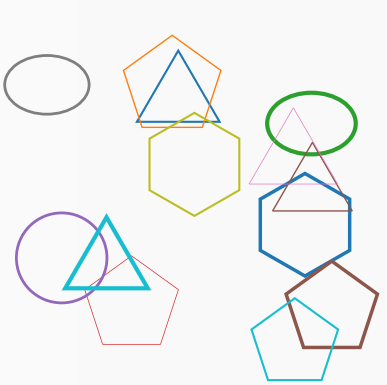[{"shape": "triangle", "thickness": 1.5, "radius": 0.62, "center": [0.46, 0.745]}, {"shape": "hexagon", "thickness": 2.5, "radius": 0.67, "center": [0.787, 0.416]}, {"shape": "pentagon", "thickness": 1, "radius": 0.66, "center": [0.444, 0.776]}, {"shape": "oval", "thickness": 3, "radius": 0.57, "center": [0.804, 0.679]}, {"shape": "pentagon", "thickness": 0.5, "radius": 0.64, "center": [0.34, 0.208]}, {"shape": "circle", "thickness": 2, "radius": 0.58, "center": [0.159, 0.33]}, {"shape": "triangle", "thickness": 1, "radius": 0.59, "center": [0.806, 0.511]}, {"shape": "pentagon", "thickness": 2.5, "radius": 0.62, "center": [0.856, 0.198]}, {"shape": "triangle", "thickness": 0.5, "radius": 0.66, "center": [0.757, 0.588]}, {"shape": "oval", "thickness": 2, "radius": 0.54, "center": [0.121, 0.78]}, {"shape": "hexagon", "thickness": 1.5, "radius": 0.67, "center": [0.502, 0.573]}, {"shape": "pentagon", "thickness": 1.5, "radius": 0.59, "center": [0.761, 0.108]}, {"shape": "triangle", "thickness": 3, "radius": 0.61, "center": [0.275, 0.313]}]